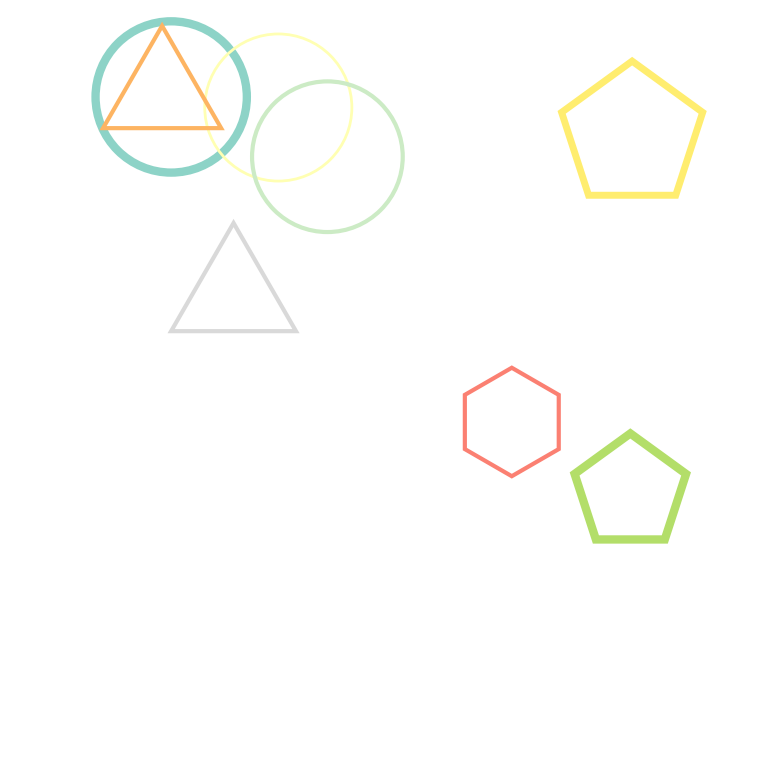[{"shape": "circle", "thickness": 3, "radius": 0.49, "center": [0.222, 0.874]}, {"shape": "circle", "thickness": 1, "radius": 0.48, "center": [0.361, 0.86]}, {"shape": "hexagon", "thickness": 1.5, "radius": 0.35, "center": [0.665, 0.452]}, {"shape": "triangle", "thickness": 1.5, "radius": 0.44, "center": [0.211, 0.878]}, {"shape": "pentagon", "thickness": 3, "radius": 0.38, "center": [0.819, 0.361]}, {"shape": "triangle", "thickness": 1.5, "radius": 0.47, "center": [0.303, 0.617]}, {"shape": "circle", "thickness": 1.5, "radius": 0.49, "center": [0.425, 0.796]}, {"shape": "pentagon", "thickness": 2.5, "radius": 0.48, "center": [0.821, 0.824]}]